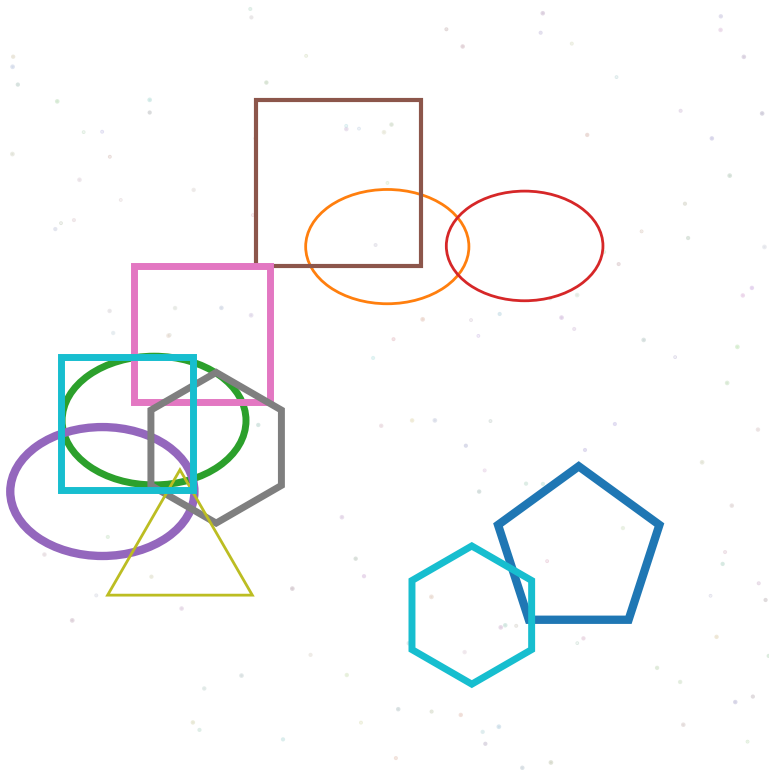[{"shape": "pentagon", "thickness": 3, "radius": 0.55, "center": [0.752, 0.284]}, {"shape": "oval", "thickness": 1, "radius": 0.53, "center": [0.503, 0.68]}, {"shape": "oval", "thickness": 2.5, "radius": 0.6, "center": [0.2, 0.454]}, {"shape": "oval", "thickness": 1, "radius": 0.51, "center": [0.681, 0.681]}, {"shape": "oval", "thickness": 3, "radius": 0.6, "center": [0.133, 0.362]}, {"shape": "square", "thickness": 1.5, "radius": 0.54, "center": [0.439, 0.762]}, {"shape": "square", "thickness": 2.5, "radius": 0.44, "center": [0.262, 0.566]}, {"shape": "hexagon", "thickness": 2.5, "radius": 0.49, "center": [0.281, 0.418]}, {"shape": "triangle", "thickness": 1, "radius": 0.54, "center": [0.234, 0.281]}, {"shape": "hexagon", "thickness": 2.5, "radius": 0.45, "center": [0.613, 0.201]}, {"shape": "square", "thickness": 2.5, "radius": 0.43, "center": [0.165, 0.45]}]